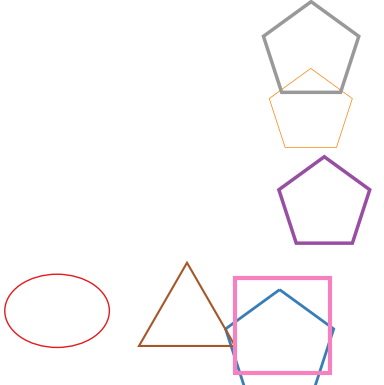[{"shape": "oval", "thickness": 1, "radius": 0.68, "center": [0.148, 0.193]}, {"shape": "pentagon", "thickness": 2, "radius": 0.74, "center": [0.726, 0.1]}, {"shape": "pentagon", "thickness": 2.5, "radius": 0.62, "center": [0.842, 0.469]}, {"shape": "pentagon", "thickness": 0.5, "radius": 0.57, "center": [0.807, 0.709]}, {"shape": "triangle", "thickness": 1.5, "radius": 0.72, "center": [0.486, 0.173]}, {"shape": "square", "thickness": 3, "radius": 0.61, "center": [0.734, 0.155]}, {"shape": "pentagon", "thickness": 2.5, "radius": 0.65, "center": [0.808, 0.865]}]